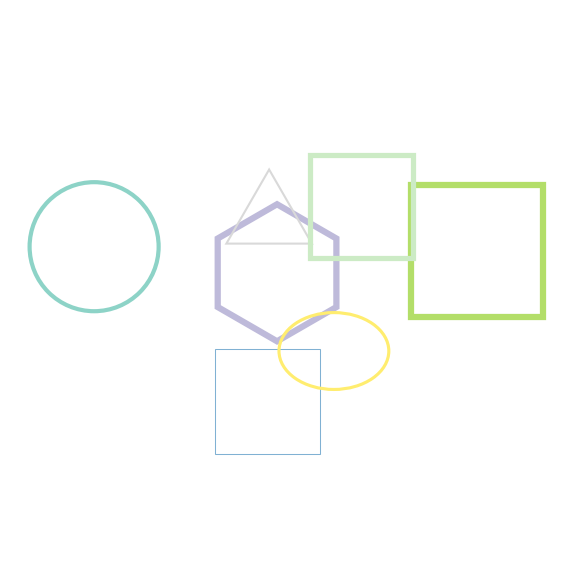[{"shape": "circle", "thickness": 2, "radius": 0.56, "center": [0.163, 0.572]}, {"shape": "hexagon", "thickness": 3, "radius": 0.59, "center": [0.48, 0.527]}, {"shape": "square", "thickness": 0.5, "radius": 0.46, "center": [0.463, 0.304]}, {"shape": "square", "thickness": 3, "radius": 0.57, "center": [0.827, 0.565]}, {"shape": "triangle", "thickness": 1, "radius": 0.43, "center": [0.466, 0.62]}, {"shape": "square", "thickness": 2.5, "radius": 0.45, "center": [0.626, 0.641]}, {"shape": "oval", "thickness": 1.5, "radius": 0.48, "center": [0.578, 0.391]}]